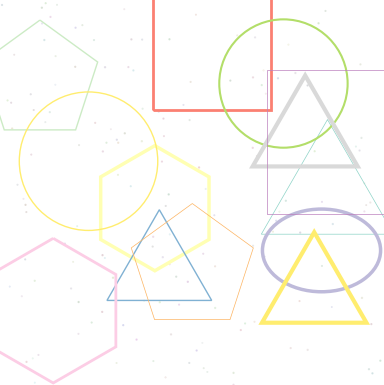[{"shape": "triangle", "thickness": 0.5, "radius": 0.99, "center": [0.851, 0.491]}, {"shape": "hexagon", "thickness": 2.5, "radius": 0.81, "center": [0.402, 0.459]}, {"shape": "oval", "thickness": 2.5, "radius": 0.77, "center": [0.835, 0.35]}, {"shape": "square", "thickness": 2, "radius": 0.76, "center": [0.551, 0.867]}, {"shape": "triangle", "thickness": 1, "radius": 0.79, "center": [0.414, 0.298]}, {"shape": "pentagon", "thickness": 0.5, "radius": 0.83, "center": [0.499, 0.305]}, {"shape": "circle", "thickness": 1.5, "radius": 0.83, "center": [0.736, 0.783]}, {"shape": "hexagon", "thickness": 2, "radius": 0.94, "center": [0.138, 0.193]}, {"shape": "triangle", "thickness": 3, "radius": 0.79, "center": [0.793, 0.646]}, {"shape": "square", "thickness": 0.5, "radius": 0.93, "center": [0.88, 0.631]}, {"shape": "pentagon", "thickness": 1, "radius": 0.79, "center": [0.104, 0.79]}, {"shape": "triangle", "thickness": 3, "radius": 0.78, "center": [0.816, 0.24]}, {"shape": "circle", "thickness": 1, "radius": 0.9, "center": [0.23, 0.581]}]